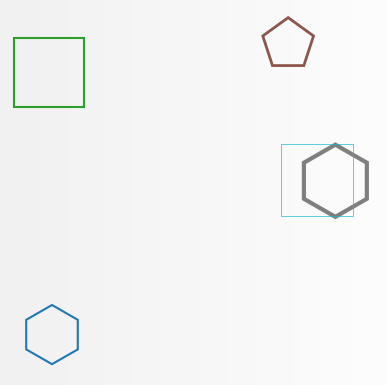[{"shape": "hexagon", "thickness": 1.5, "radius": 0.38, "center": [0.134, 0.131]}, {"shape": "square", "thickness": 1.5, "radius": 0.45, "center": [0.126, 0.811]}, {"shape": "pentagon", "thickness": 2, "radius": 0.34, "center": [0.744, 0.885]}, {"shape": "hexagon", "thickness": 3, "radius": 0.47, "center": [0.865, 0.531]}, {"shape": "square", "thickness": 0.5, "radius": 0.46, "center": [0.819, 0.532]}]